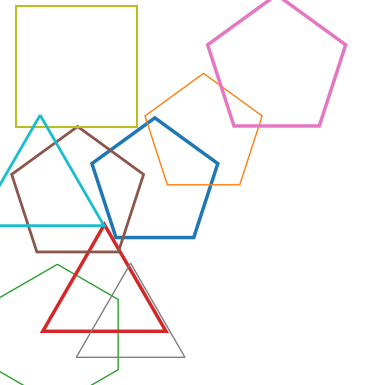[{"shape": "pentagon", "thickness": 2.5, "radius": 0.86, "center": [0.402, 0.522]}, {"shape": "pentagon", "thickness": 1, "radius": 0.8, "center": [0.529, 0.649]}, {"shape": "hexagon", "thickness": 1, "radius": 0.91, "center": [0.149, 0.131]}, {"shape": "triangle", "thickness": 2.5, "radius": 0.92, "center": [0.271, 0.232]}, {"shape": "pentagon", "thickness": 2, "radius": 0.9, "center": [0.202, 0.491]}, {"shape": "pentagon", "thickness": 2.5, "radius": 0.94, "center": [0.719, 0.825]}, {"shape": "triangle", "thickness": 1, "radius": 0.81, "center": [0.339, 0.153]}, {"shape": "square", "thickness": 1.5, "radius": 0.79, "center": [0.198, 0.827]}, {"shape": "triangle", "thickness": 2, "radius": 0.96, "center": [0.104, 0.51]}]